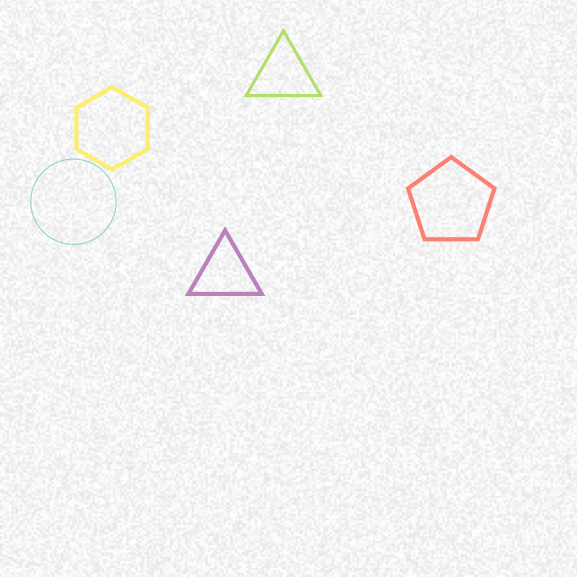[{"shape": "circle", "thickness": 0.5, "radius": 0.37, "center": [0.127, 0.65]}, {"shape": "pentagon", "thickness": 2, "radius": 0.39, "center": [0.781, 0.648]}, {"shape": "triangle", "thickness": 1.5, "radius": 0.37, "center": [0.491, 0.871]}, {"shape": "triangle", "thickness": 2, "radius": 0.37, "center": [0.39, 0.527]}, {"shape": "hexagon", "thickness": 2, "radius": 0.36, "center": [0.194, 0.777]}]